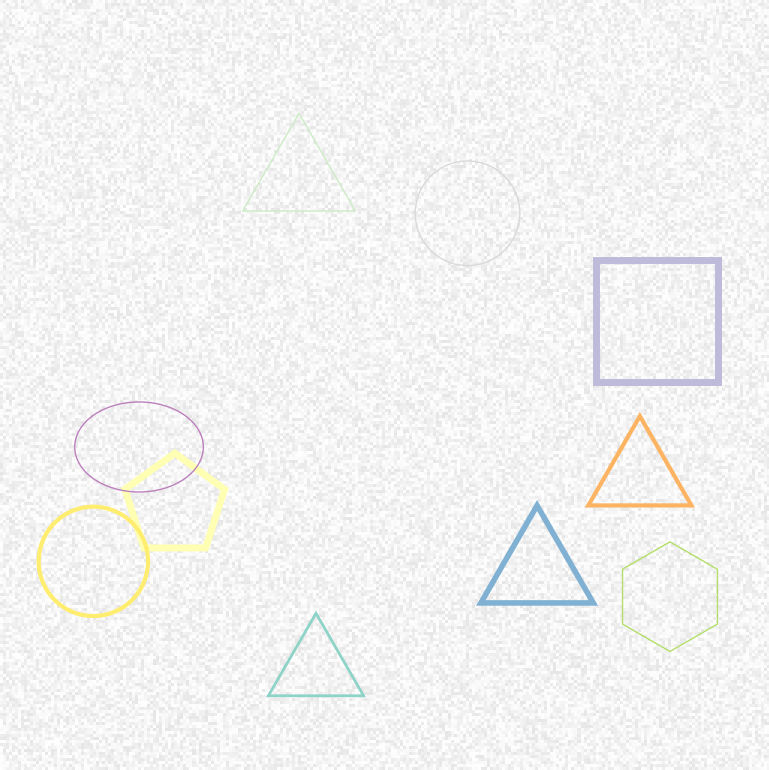[{"shape": "triangle", "thickness": 1, "radius": 0.36, "center": [0.41, 0.132]}, {"shape": "pentagon", "thickness": 2.5, "radius": 0.34, "center": [0.227, 0.343]}, {"shape": "square", "thickness": 2.5, "radius": 0.4, "center": [0.853, 0.583]}, {"shape": "triangle", "thickness": 2, "radius": 0.42, "center": [0.698, 0.259]}, {"shape": "triangle", "thickness": 1.5, "radius": 0.39, "center": [0.831, 0.382]}, {"shape": "hexagon", "thickness": 0.5, "radius": 0.36, "center": [0.87, 0.225]}, {"shape": "circle", "thickness": 0.5, "radius": 0.34, "center": [0.607, 0.723]}, {"shape": "oval", "thickness": 0.5, "radius": 0.42, "center": [0.181, 0.42]}, {"shape": "triangle", "thickness": 0.5, "radius": 0.42, "center": [0.388, 0.768]}, {"shape": "circle", "thickness": 1.5, "radius": 0.35, "center": [0.121, 0.271]}]